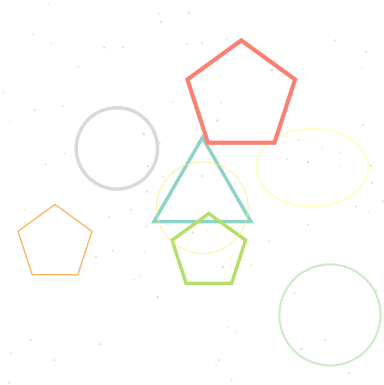[{"shape": "triangle", "thickness": 2.5, "radius": 0.73, "center": [0.526, 0.497]}, {"shape": "oval", "thickness": 1, "radius": 0.72, "center": [0.811, 0.564]}, {"shape": "pentagon", "thickness": 3, "radius": 0.74, "center": [0.627, 0.748]}, {"shape": "pentagon", "thickness": 1, "radius": 0.5, "center": [0.143, 0.368]}, {"shape": "pentagon", "thickness": 2.5, "radius": 0.5, "center": [0.542, 0.345]}, {"shape": "circle", "thickness": 2.5, "radius": 0.53, "center": [0.304, 0.615]}, {"shape": "circle", "thickness": 1.5, "radius": 0.66, "center": [0.857, 0.182]}, {"shape": "circle", "thickness": 0.5, "radius": 0.59, "center": [0.526, 0.461]}]